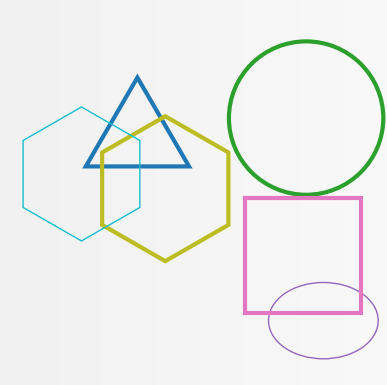[{"shape": "triangle", "thickness": 3, "radius": 0.77, "center": [0.355, 0.645]}, {"shape": "circle", "thickness": 3, "radius": 1.0, "center": [0.79, 0.693]}, {"shape": "oval", "thickness": 1, "radius": 0.71, "center": [0.834, 0.167]}, {"shape": "square", "thickness": 3, "radius": 0.75, "center": [0.782, 0.336]}, {"shape": "hexagon", "thickness": 3, "radius": 0.94, "center": [0.426, 0.51]}, {"shape": "hexagon", "thickness": 1, "radius": 0.87, "center": [0.21, 0.548]}]